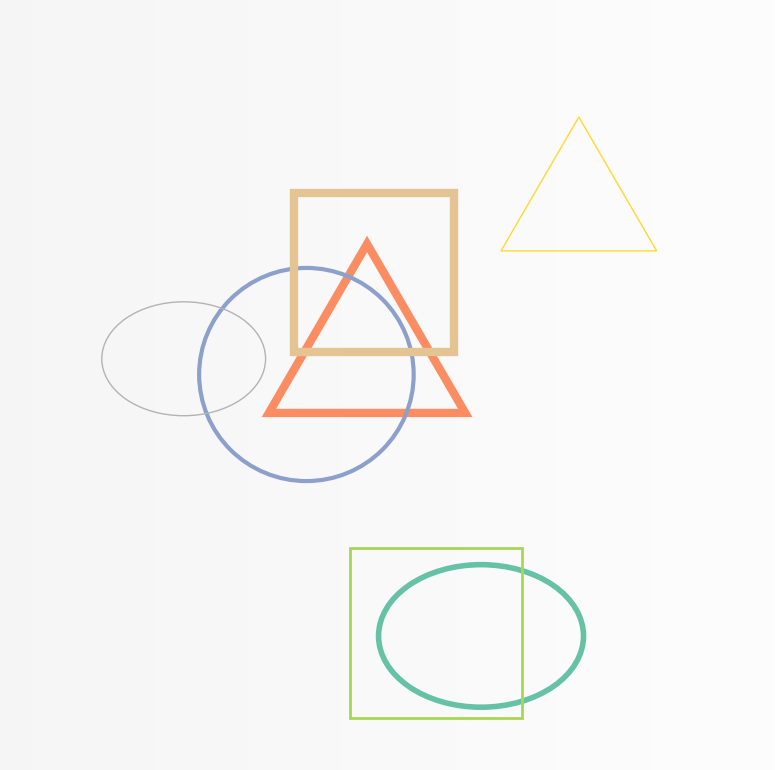[{"shape": "oval", "thickness": 2, "radius": 0.66, "center": [0.621, 0.174]}, {"shape": "triangle", "thickness": 3, "radius": 0.73, "center": [0.474, 0.537]}, {"shape": "circle", "thickness": 1.5, "radius": 0.69, "center": [0.395, 0.514]}, {"shape": "square", "thickness": 1, "radius": 0.55, "center": [0.563, 0.178]}, {"shape": "triangle", "thickness": 0.5, "radius": 0.58, "center": [0.747, 0.732]}, {"shape": "square", "thickness": 3, "radius": 0.52, "center": [0.483, 0.647]}, {"shape": "oval", "thickness": 0.5, "radius": 0.53, "center": [0.237, 0.534]}]